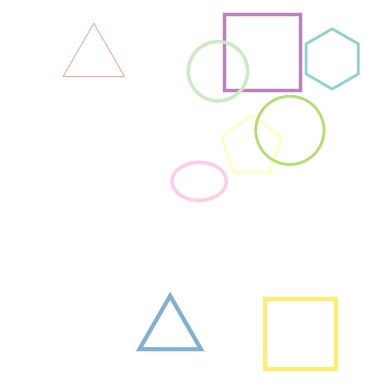[{"shape": "hexagon", "thickness": 2, "radius": 0.39, "center": [0.863, 0.847]}, {"shape": "pentagon", "thickness": 1.5, "radius": 0.41, "center": [0.654, 0.619]}, {"shape": "triangle", "thickness": 0.5, "radius": 0.46, "center": [0.244, 0.848]}, {"shape": "triangle", "thickness": 3, "radius": 0.46, "center": [0.442, 0.139]}, {"shape": "circle", "thickness": 2, "radius": 0.44, "center": [0.753, 0.661]}, {"shape": "oval", "thickness": 2.5, "radius": 0.35, "center": [0.517, 0.529]}, {"shape": "square", "thickness": 2.5, "radius": 0.49, "center": [0.68, 0.865]}, {"shape": "circle", "thickness": 2.5, "radius": 0.39, "center": [0.566, 0.815]}, {"shape": "square", "thickness": 3, "radius": 0.46, "center": [0.78, 0.132]}]